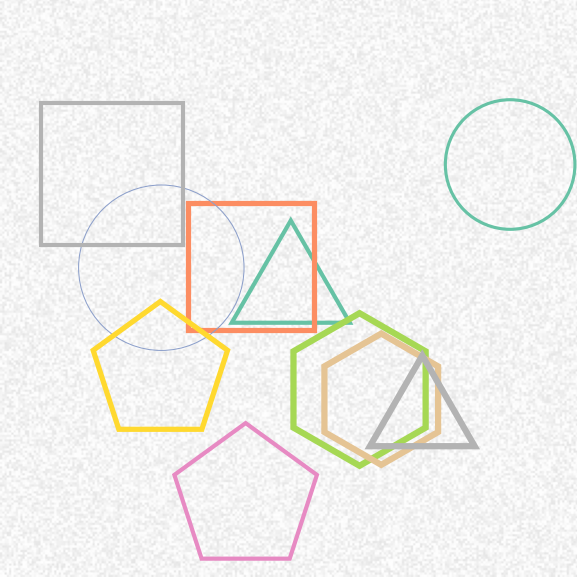[{"shape": "circle", "thickness": 1.5, "radius": 0.56, "center": [0.883, 0.714]}, {"shape": "triangle", "thickness": 2, "radius": 0.59, "center": [0.504, 0.499]}, {"shape": "square", "thickness": 2.5, "radius": 0.55, "center": [0.435, 0.538]}, {"shape": "circle", "thickness": 0.5, "radius": 0.72, "center": [0.279, 0.536]}, {"shape": "pentagon", "thickness": 2, "radius": 0.65, "center": [0.425, 0.137]}, {"shape": "hexagon", "thickness": 3, "radius": 0.66, "center": [0.623, 0.325]}, {"shape": "pentagon", "thickness": 2.5, "radius": 0.61, "center": [0.278, 0.355]}, {"shape": "hexagon", "thickness": 3, "radius": 0.57, "center": [0.66, 0.308]}, {"shape": "square", "thickness": 2, "radius": 0.62, "center": [0.194, 0.698]}, {"shape": "triangle", "thickness": 3, "radius": 0.52, "center": [0.731, 0.279]}]